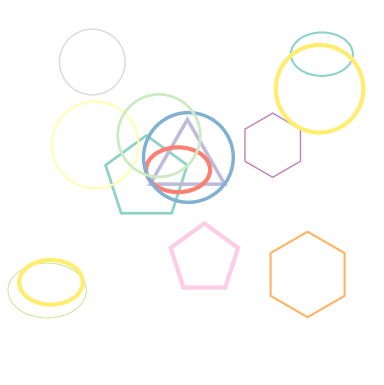[{"shape": "oval", "thickness": 1.5, "radius": 0.4, "center": [0.836, 0.859]}, {"shape": "pentagon", "thickness": 2, "radius": 0.56, "center": [0.38, 0.537]}, {"shape": "circle", "thickness": 1.5, "radius": 0.56, "center": [0.247, 0.624]}, {"shape": "triangle", "thickness": 2.5, "radius": 0.56, "center": [0.487, 0.578]}, {"shape": "oval", "thickness": 3, "radius": 0.42, "center": [0.463, 0.559]}, {"shape": "circle", "thickness": 2.5, "radius": 0.58, "center": [0.489, 0.591]}, {"shape": "hexagon", "thickness": 1.5, "radius": 0.56, "center": [0.799, 0.287]}, {"shape": "oval", "thickness": 0.5, "radius": 0.51, "center": [0.123, 0.245]}, {"shape": "pentagon", "thickness": 3, "radius": 0.46, "center": [0.531, 0.328]}, {"shape": "circle", "thickness": 1, "radius": 0.43, "center": [0.24, 0.839]}, {"shape": "hexagon", "thickness": 1, "radius": 0.42, "center": [0.708, 0.623]}, {"shape": "circle", "thickness": 2, "radius": 0.54, "center": [0.413, 0.648]}, {"shape": "oval", "thickness": 3, "radius": 0.41, "center": [0.132, 0.267]}, {"shape": "circle", "thickness": 3, "radius": 0.57, "center": [0.83, 0.77]}]